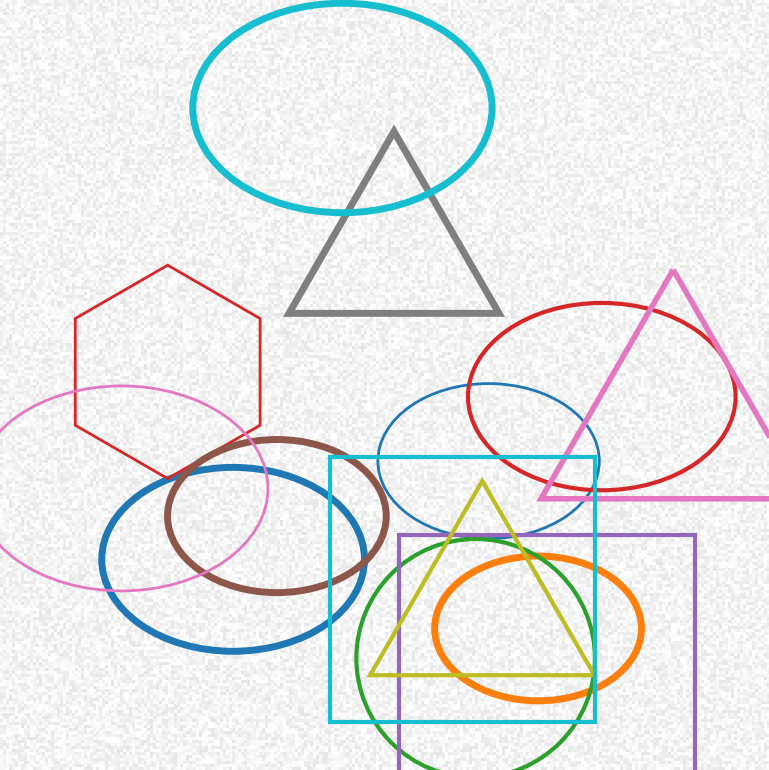[{"shape": "oval", "thickness": 1, "radius": 0.72, "center": [0.635, 0.401]}, {"shape": "oval", "thickness": 2.5, "radius": 0.85, "center": [0.303, 0.274]}, {"shape": "oval", "thickness": 2.5, "radius": 0.67, "center": [0.699, 0.184]}, {"shape": "circle", "thickness": 1.5, "radius": 0.77, "center": [0.618, 0.145]}, {"shape": "oval", "thickness": 1.5, "radius": 0.87, "center": [0.782, 0.485]}, {"shape": "hexagon", "thickness": 1, "radius": 0.69, "center": [0.218, 0.517]}, {"shape": "square", "thickness": 1.5, "radius": 0.96, "center": [0.711, 0.113]}, {"shape": "oval", "thickness": 2.5, "radius": 0.71, "center": [0.36, 0.33]}, {"shape": "triangle", "thickness": 2, "radius": 0.99, "center": [0.874, 0.451]}, {"shape": "oval", "thickness": 1, "radius": 0.95, "center": [0.158, 0.366]}, {"shape": "triangle", "thickness": 2.5, "radius": 0.79, "center": [0.512, 0.672]}, {"shape": "triangle", "thickness": 1.5, "radius": 0.84, "center": [0.626, 0.207]}, {"shape": "square", "thickness": 1.5, "radius": 0.86, "center": [0.6, 0.235]}, {"shape": "oval", "thickness": 2.5, "radius": 0.97, "center": [0.445, 0.86]}]